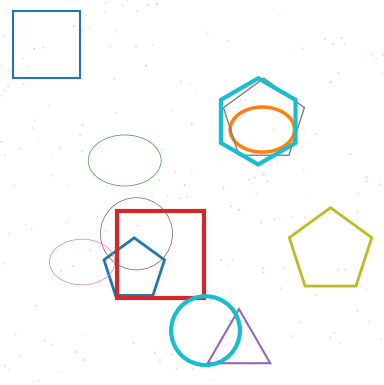[{"shape": "square", "thickness": 1.5, "radius": 0.44, "center": [0.12, 0.884]}, {"shape": "pentagon", "thickness": 2, "radius": 0.41, "center": [0.349, 0.3]}, {"shape": "oval", "thickness": 2.5, "radius": 0.42, "center": [0.681, 0.663]}, {"shape": "oval", "thickness": 0.5, "radius": 0.47, "center": [0.324, 0.583]}, {"shape": "square", "thickness": 3, "radius": 0.56, "center": [0.417, 0.339]}, {"shape": "triangle", "thickness": 1.5, "radius": 0.47, "center": [0.621, 0.103]}, {"shape": "circle", "thickness": 0.5, "radius": 0.47, "center": [0.354, 0.393]}, {"shape": "oval", "thickness": 0.5, "radius": 0.42, "center": [0.213, 0.319]}, {"shape": "pentagon", "thickness": 1, "radius": 0.55, "center": [0.685, 0.686]}, {"shape": "pentagon", "thickness": 2, "radius": 0.56, "center": [0.858, 0.348]}, {"shape": "hexagon", "thickness": 3, "radius": 0.56, "center": [0.671, 0.685]}, {"shape": "circle", "thickness": 3, "radius": 0.45, "center": [0.534, 0.141]}]